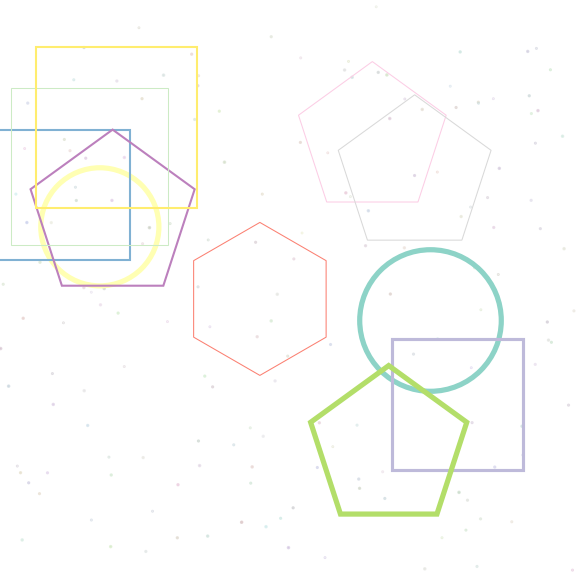[{"shape": "circle", "thickness": 2.5, "radius": 0.61, "center": [0.745, 0.444]}, {"shape": "circle", "thickness": 2.5, "radius": 0.51, "center": [0.173, 0.606]}, {"shape": "square", "thickness": 1.5, "radius": 0.57, "center": [0.792, 0.298]}, {"shape": "hexagon", "thickness": 0.5, "radius": 0.66, "center": [0.45, 0.482]}, {"shape": "square", "thickness": 1, "radius": 0.57, "center": [0.111, 0.661]}, {"shape": "pentagon", "thickness": 2.5, "radius": 0.71, "center": [0.673, 0.224]}, {"shape": "pentagon", "thickness": 0.5, "radius": 0.67, "center": [0.645, 0.758]}, {"shape": "pentagon", "thickness": 0.5, "radius": 0.7, "center": [0.718, 0.696]}, {"shape": "pentagon", "thickness": 1, "radius": 0.75, "center": [0.195, 0.625]}, {"shape": "square", "thickness": 0.5, "radius": 0.68, "center": [0.155, 0.711]}, {"shape": "square", "thickness": 1, "radius": 0.7, "center": [0.202, 0.779]}]